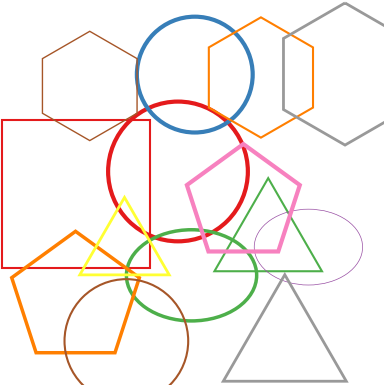[{"shape": "circle", "thickness": 3, "radius": 0.91, "center": [0.462, 0.555]}, {"shape": "square", "thickness": 1.5, "radius": 0.96, "center": [0.196, 0.497]}, {"shape": "circle", "thickness": 3, "radius": 0.75, "center": [0.506, 0.806]}, {"shape": "oval", "thickness": 2.5, "radius": 0.85, "center": [0.498, 0.285]}, {"shape": "triangle", "thickness": 1.5, "radius": 0.81, "center": [0.697, 0.376]}, {"shape": "oval", "thickness": 0.5, "radius": 0.7, "center": [0.801, 0.358]}, {"shape": "pentagon", "thickness": 2.5, "radius": 0.87, "center": [0.196, 0.225]}, {"shape": "hexagon", "thickness": 1.5, "radius": 0.78, "center": [0.678, 0.799]}, {"shape": "triangle", "thickness": 2, "radius": 0.67, "center": [0.323, 0.353]}, {"shape": "hexagon", "thickness": 1, "radius": 0.71, "center": [0.233, 0.777]}, {"shape": "circle", "thickness": 1.5, "radius": 0.8, "center": [0.328, 0.114]}, {"shape": "pentagon", "thickness": 3, "radius": 0.77, "center": [0.632, 0.472]}, {"shape": "hexagon", "thickness": 2, "radius": 0.92, "center": [0.896, 0.808]}, {"shape": "triangle", "thickness": 2, "radius": 0.92, "center": [0.74, 0.102]}]